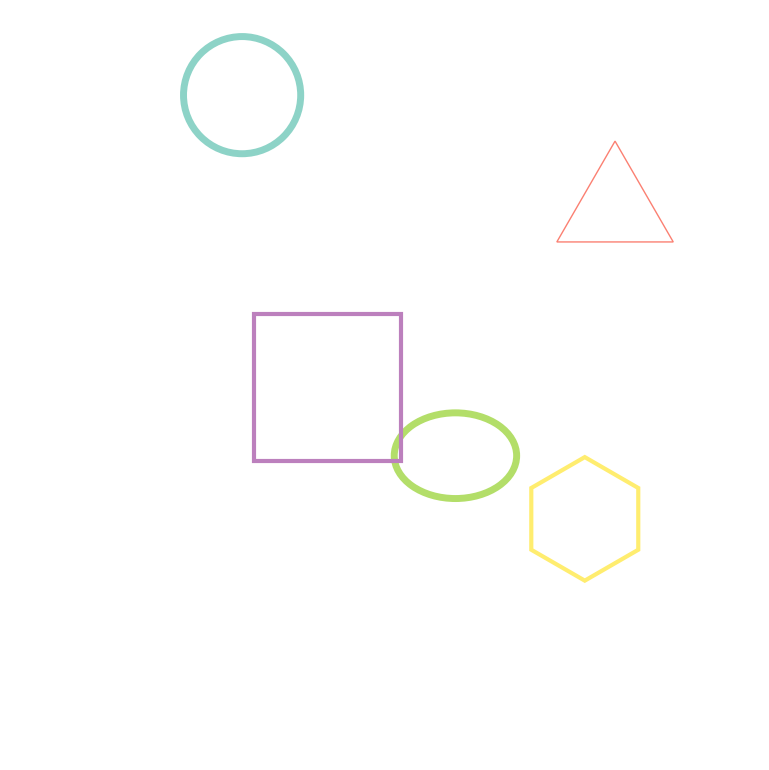[{"shape": "circle", "thickness": 2.5, "radius": 0.38, "center": [0.314, 0.876]}, {"shape": "triangle", "thickness": 0.5, "radius": 0.44, "center": [0.799, 0.729]}, {"shape": "oval", "thickness": 2.5, "radius": 0.4, "center": [0.591, 0.408]}, {"shape": "square", "thickness": 1.5, "radius": 0.48, "center": [0.425, 0.497]}, {"shape": "hexagon", "thickness": 1.5, "radius": 0.4, "center": [0.759, 0.326]}]